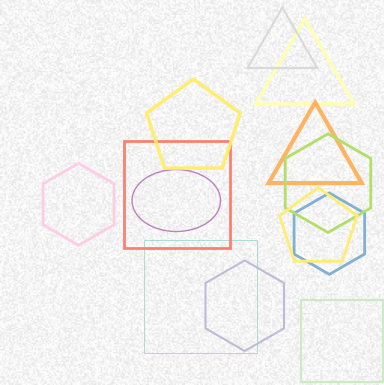[{"shape": "square", "thickness": 0.5, "radius": 0.73, "center": [0.522, 0.23]}, {"shape": "triangle", "thickness": 2.5, "radius": 0.74, "center": [0.792, 0.804]}, {"shape": "hexagon", "thickness": 1.5, "radius": 0.59, "center": [0.636, 0.206]}, {"shape": "square", "thickness": 2, "radius": 0.69, "center": [0.461, 0.495]}, {"shape": "hexagon", "thickness": 2, "radius": 0.53, "center": [0.855, 0.393]}, {"shape": "triangle", "thickness": 3, "radius": 0.7, "center": [0.819, 0.594]}, {"shape": "hexagon", "thickness": 2, "radius": 0.64, "center": [0.852, 0.524]}, {"shape": "hexagon", "thickness": 2, "radius": 0.53, "center": [0.204, 0.469]}, {"shape": "triangle", "thickness": 1.5, "radius": 0.52, "center": [0.734, 0.876]}, {"shape": "oval", "thickness": 1, "radius": 0.57, "center": [0.458, 0.479]}, {"shape": "square", "thickness": 1.5, "radius": 0.54, "center": [0.888, 0.114]}, {"shape": "pentagon", "thickness": 2, "radius": 0.53, "center": [0.827, 0.407]}, {"shape": "pentagon", "thickness": 2.5, "radius": 0.64, "center": [0.502, 0.667]}]